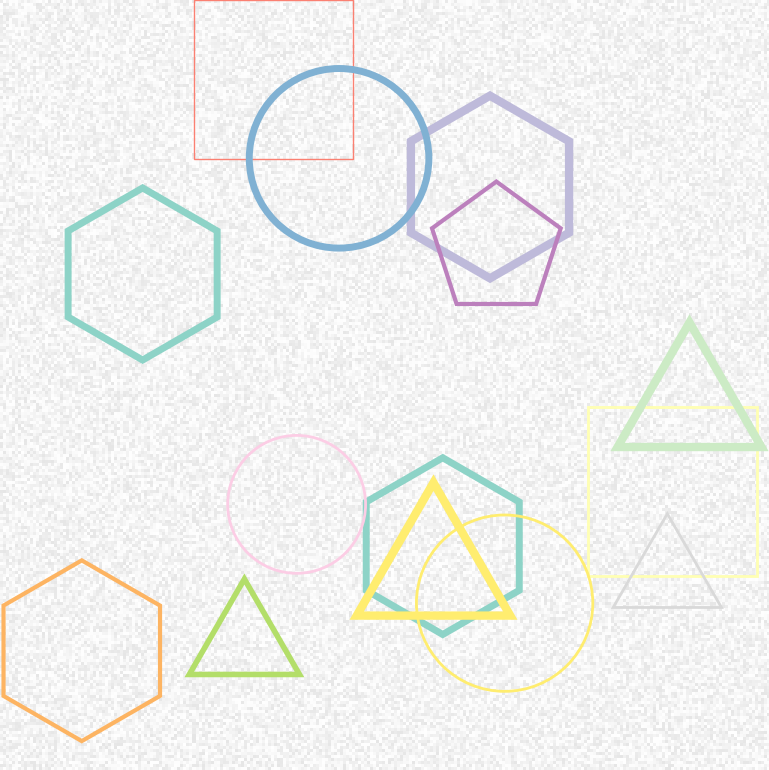[{"shape": "hexagon", "thickness": 2.5, "radius": 0.56, "center": [0.185, 0.644]}, {"shape": "hexagon", "thickness": 2.5, "radius": 0.57, "center": [0.575, 0.291]}, {"shape": "square", "thickness": 1, "radius": 0.55, "center": [0.873, 0.362]}, {"shape": "hexagon", "thickness": 3, "radius": 0.59, "center": [0.636, 0.757]}, {"shape": "square", "thickness": 0.5, "radius": 0.52, "center": [0.355, 0.897]}, {"shape": "circle", "thickness": 2.5, "radius": 0.58, "center": [0.44, 0.794]}, {"shape": "hexagon", "thickness": 1.5, "radius": 0.59, "center": [0.106, 0.155]}, {"shape": "triangle", "thickness": 2, "radius": 0.41, "center": [0.317, 0.165]}, {"shape": "circle", "thickness": 1, "radius": 0.45, "center": [0.385, 0.345]}, {"shape": "triangle", "thickness": 1, "radius": 0.41, "center": [0.867, 0.252]}, {"shape": "pentagon", "thickness": 1.5, "radius": 0.44, "center": [0.645, 0.676]}, {"shape": "triangle", "thickness": 3, "radius": 0.54, "center": [0.895, 0.473]}, {"shape": "triangle", "thickness": 3, "radius": 0.58, "center": [0.563, 0.258]}, {"shape": "circle", "thickness": 1, "radius": 0.57, "center": [0.655, 0.217]}]